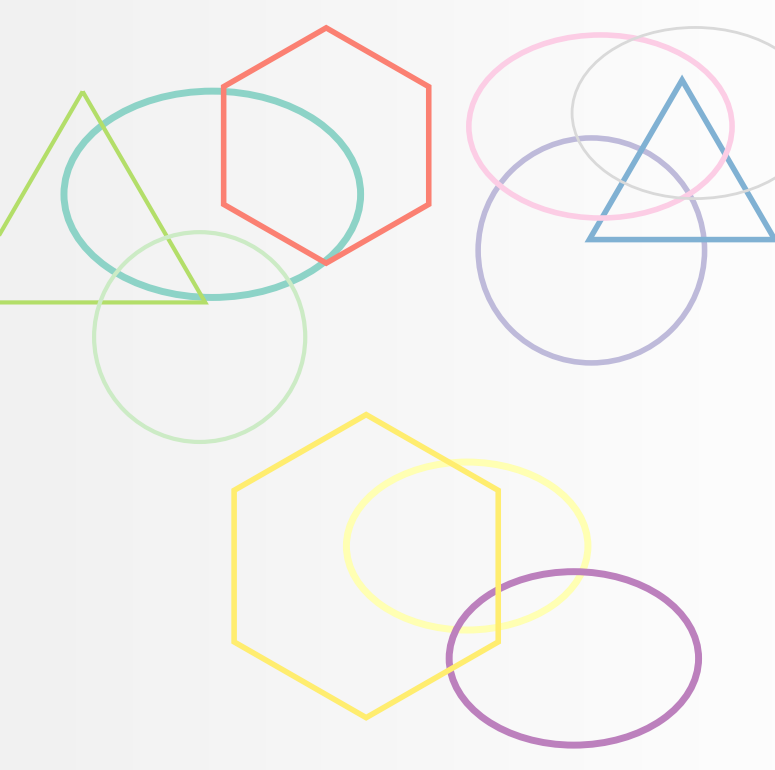[{"shape": "oval", "thickness": 2.5, "radius": 0.96, "center": [0.274, 0.748]}, {"shape": "oval", "thickness": 2.5, "radius": 0.78, "center": [0.603, 0.291]}, {"shape": "circle", "thickness": 2, "radius": 0.73, "center": [0.763, 0.675]}, {"shape": "hexagon", "thickness": 2, "radius": 0.76, "center": [0.421, 0.811]}, {"shape": "triangle", "thickness": 2, "radius": 0.69, "center": [0.88, 0.758]}, {"shape": "triangle", "thickness": 1.5, "radius": 0.91, "center": [0.107, 0.699]}, {"shape": "oval", "thickness": 2, "radius": 0.85, "center": [0.775, 0.836]}, {"shape": "oval", "thickness": 1, "radius": 0.79, "center": [0.897, 0.853]}, {"shape": "oval", "thickness": 2.5, "radius": 0.8, "center": [0.74, 0.145]}, {"shape": "circle", "thickness": 1.5, "radius": 0.68, "center": [0.258, 0.562]}, {"shape": "hexagon", "thickness": 2, "radius": 0.98, "center": [0.472, 0.265]}]